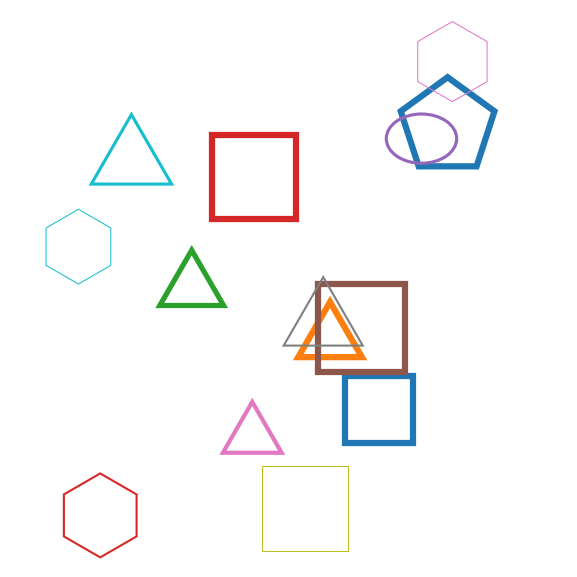[{"shape": "square", "thickness": 3, "radius": 0.29, "center": [0.657, 0.29]}, {"shape": "pentagon", "thickness": 3, "radius": 0.43, "center": [0.775, 0.78]}, {"shape": "triangle", "thickness": 3, "radius": 0.32, "center": [0.572, 0.413]}, {"shape": "triangle", "thickness": 2.5, "radius": 0.32, "center": [0.332, 0.502]}, {"shape": "hexagon", "thickness": 1, "radius": 0.36, "center": [0.174, 0.107]}, {"shape": "square", "thickness": 3, "radius": 0.36, "center": [0.44, 0.693]}, {"shape": "oval", "thickness": 1.5, "radius": 0.3, "center": [0.73, 0.759]}, {"shape": "square", "thickness": 3, "radius": 0.38, "center": [0.626, 0.431]}, {"shape": "triangle", "thickness": 2, "radius": 0.29, "center": [0.437, 0.244]}, {"shape": "hexagon", "thickness": 0.5, "radius": 0.35, "center": [0.783, 0.892]}, {"shape": "triangle", "thickness": 1, "radius": 0.4, "center": [0.56, 0.44]}, {"shape": "square", "thickness": 0.5, "radius": 0.37, "center": [0.528, 0.118]}, {"shape": "hexagon", "thickness": 0.5, "radius": 0.32, "center": [0.136, 0.572]}, {"shape": "triangle", "thickness": 1.5, "radius": 0.4, "center": [0.228, 0.721]}]